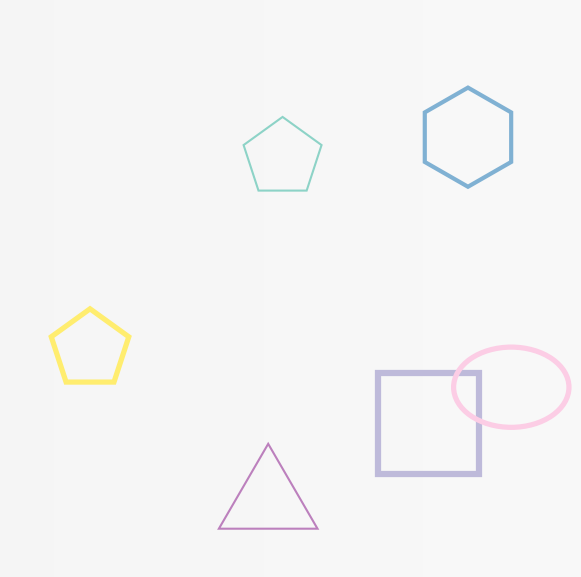[{"shape": "pentagon", "thickness": 1, "radius": 0.35, "center": [0.486, 0.726]}, {"shape": "square", "thickness": 3, "radius": 0.44, "center": [0.737, 0.266]}, {"shape": "hexagon", "thickness": 2, "radius": 0.43, "center": [0.805, 0.762]}, {"shape": "oval", "thickness": 2.5, "radius": 0.5, "center": [0.88, 0.329]}, {"shape": "triangle", "thickness": 1, "radius": 0.49, "center": [0.461, 0.133]}, {"shape": "pentagon", "thickness": 2.5, "radius": 0.35, "center": [0.155, 0.394]}]